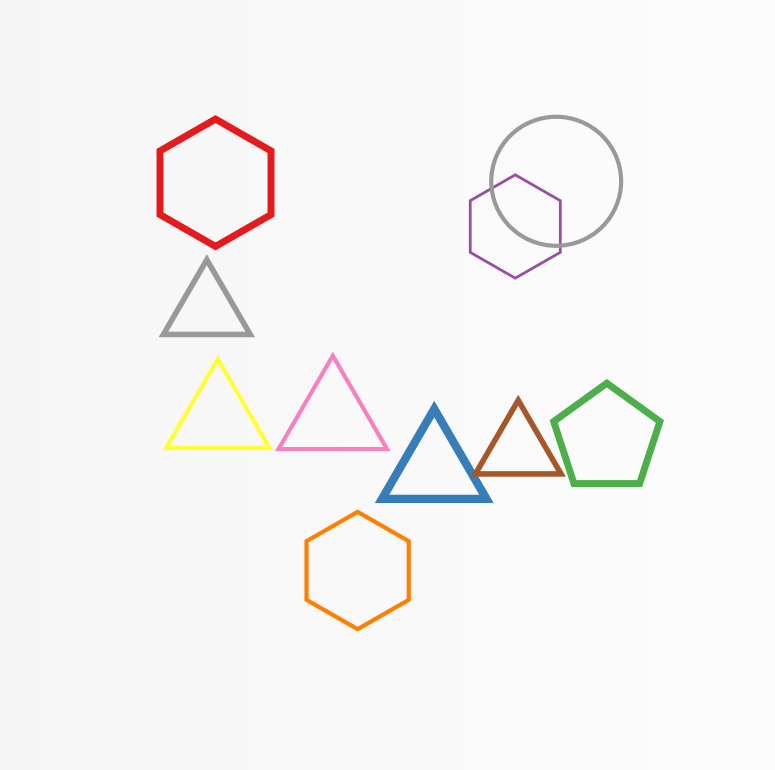[{"shape": "hexagon", "thickness": 2.5, "radius": 0.41, "center": [0.278, 0.763]}, {"shape": "triangle", "thickness": 3, "radius": 0.39, "center": [0.56, 0.391]}, {"shape": "pentagon", "thickness": 2.5, "radius": 0.36, "center": [0.783, 0.43]}, {"shape": "hexagon", "thickness": 1, "radius": 0.34, "center": [0.665, 0.706]}, {"shape": "hexagon", "thickness": 1.5, "radius": 0.38, "center": [0.461, 0.259]}, {"shape": "triangle", "thickness": 1.5, "radius": 0.39, "center": [0.281, 0.457]}, {"shape": "triangle", "thickness": 2, "radius": 0.32, "center": [0.669, 0.416]}, {"shape": "triangle", "thickness": 1.5, "radius": 0.4, "center": [0.429, 0.457]}, {"shape": "circle", "thickness": 1.5, "radius": 0.42, "center": [0.718, 0.765]}, {"shape": "triangle", "thickness": 2, "radius": 0.32, "center": [0.267, 0.598]}]